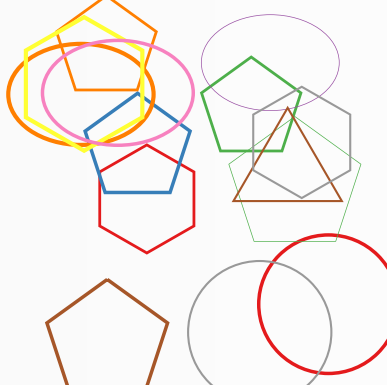[{"shape": "circle", "thickness": 2.5, "radius": 0.9, "center": [0.848, 0.21]}, {"shape": "hexagon", "thickness": 2, "radius": 0.7, "center": [0.379, 0.483]}, {"shape": "pentagon", "thickness": 2.5, "radius": 0.71, "center": [0.355, 0.615]}, {"shape": "pentagon", "thickness": 0.5, "radius": 0.9, "center": [0.761, 0.518]}, {"shape": "pentagon", "thickness": 2, "radius": 0.67, "center": [0.648, 0.717]}, {"shape": "oval", "thickness": 0.5, "radius": 0.89, "center": [0.698, 0.837]}, {"shape": "pentagon", "thickness": 2, "radius": 0.68, "center": [0.275, 0.876]}, {"shape": "oval", "thickness": 3, "radius": 0.94, "center": [0.209, 0.755]}, {"shape": "hexagon", "thickness": 3, "radius": 0.87, "center": [0.217, 0.782]}, {"shape": "triangle", "thickness": 1.5, "radius": 0.81, "center": [0.742, 0.558]}, {"shape": "pentagon", "thickness": 2.5, "radius": 0.82, "center": [0.277, 0.11]}, {"shape": "oval", "thickness": 2.5, "radius": 0.97, "center": [0.304, 0.759]}, {"shape": "hexagon", "thickness": 1.5, "radius": 0.72, "center": [0.779, 0.63]}, {"shape": "circle", "thickness": 1.5, "radius": 0.92, "center": [0.67, 0.137]}]